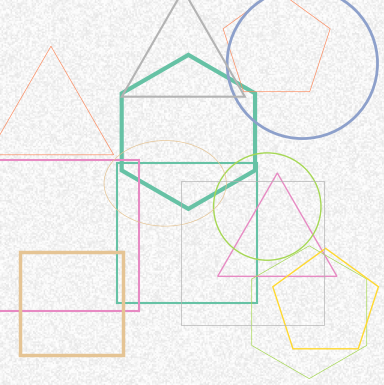[{"shape": "square", "thickness": 1.5, "radius": 0.91, "center": [0.484, 0.396]}, {"shape": "hexagon", "thickness": 3, "radius": 1.0, "center": [0.489, 0.657]}, {"shape": "pentagon", "thickness": 0.5, "radius": 0.73, "center": [0.719, 0.88]}, {"shape": "triangle", "thickness": 0.5, "radius": 0.94, "center": [0.132, 0.692]}, {"shape": "circle", "thickness": 2, "radius": 0.98, "center": [0.785, 0.835]}, {"shape": "triangle", "thickness": 1, "radius": 0.89, "center": [0.72, 0.372]}, {"shape": "square", "thickness": 1.5, "radius": 0.98, "center": [0.164, 0.388]}, {"shape": "hexagon", "thickness": 0.5, "radius": 0.86, "center": [0.803, 0.189]}, {"shape": "circle", "thickness": 1, "radius": 0.7, "center": [0.694, 0.463]}, {"shape": "pentagon", "thickness": 1, "radius": 0.72, "center": [0.846, 0.211]}, {"shape": "square", "thickness": 2.5, "radius": 0.67, "center": [0.185, 0.211]}, {"shape": "oval", "thickness": 0.5, "radius": 0.79, "center": [0.429, 0.524]}, {"shape": "square", "thickness": 0.5, "radius": 0.93, "center": [0.656, 0.343]}, {"shape": "triangle", "thickness": 1.5, "radius": 0.92, "center": [0.476, 0.841]}]